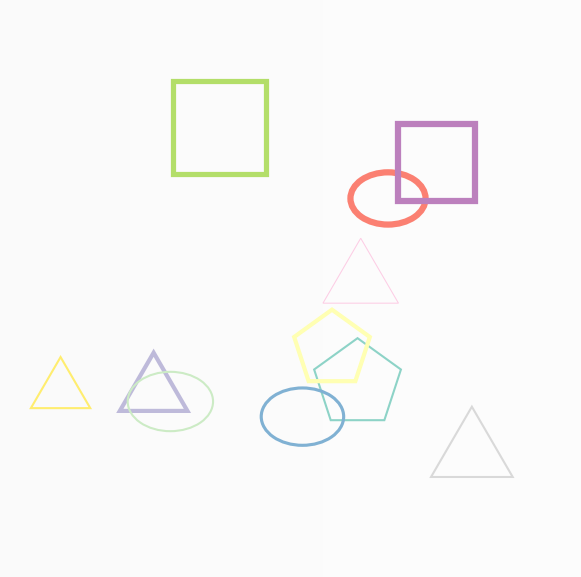[{"shape": "pentagon", "thickness": 1, "radius": 0.39, "center": [0.615, 0.335]}, {"shape": "pentagon", "thickness": 2, "radius": 0.34, "center": [0.571, 0.394]}, {"shape": "triangle", "thickness": 2, "radius": 0.34, "center": [0.264, 0.321]}, {"shape": "oval", "thickness": 3, "radius": 0.32, "center": [0.668, 0.656]}, {"shape": "oval", "thickness": 1.5, "radius": 0.35, "center": [0.52, 0.278]}, {"shape": "square", "thickness": 2.5, "radius": 0.4, "center": [0.378, 0.779]}, {"shape": "triangle", "thickness": 0.5, "radius": 0.37, "center": [0.621, 0.512]}, {"shape": "triangle", "thickness": 1, "radius": 0.41, "center": [0.812, 0.214]}, {"shape": "square", "thickness": 3, "radius": 0.33, "center": [0.751, 0.718]}, {"shape": "oval", "thickness": 1, "radius": 0.37, "center": [0.293, 0.304]}, {"shape": "triangle", "thickness": 1, "radius": 0.29, "center": [0.104, 0.322]}]